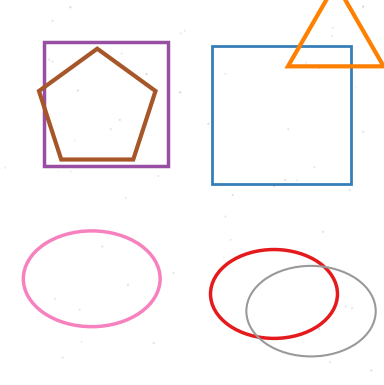[{"shape": "oval", "thickness": 2.5, "radius": 0.82, "center": [0.712, 0.236]}, {"shape": "square", "thickness": 2, "radius": 0.9, "center": [0.731, 0.701]}, {"shape": "square", "thickness": 2.5, "radius": 0.81, "center": [0.276, 0.73]}, {"shape": "triangle", "thickness": 3, "radius": 0.72, "center": [0.872, 0.899]}, {"shape": "pentagon", "thickness": 3, "radius": 0.8, "center": [0.253, 0.714]}, {"shape": "oval", "thickness": 2.5, "radius": 0.89, "center": [0.238, 0.276]}, {"shape": "oval", "thickness": 1.5, "radius": 0.84, "center": [0.808, 0.192]}]